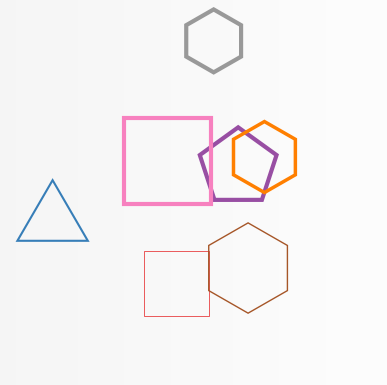[{"shape": "square", "thickness": 0.5, "radius": 0.42, "center": [0.456, 0.263]}, {"shape": "triangle", "thickness": 1.5, "radius": 0.52, "center": [0.136, 0.427]}, {"shape": "pentagon", "thickness": 3, "radius": 0.52, "center": [0.615, 0.565]}, {"shape": "hexagon", "thickness": 2.5, "radius": 0.46, "center": [0.682, 0.592]}, {"shape": "hexagon", "thickness": 1, "radius": 0.59, "center": [0.64, 0.304]}, {"shape": "square", "thickness": 3, "radius": 0.56, "center": [0.431, 0.582]}, {"shape": "hexagon", "thickness": 3, "radius": 0.41, "center": [0.551, 0.894]}]